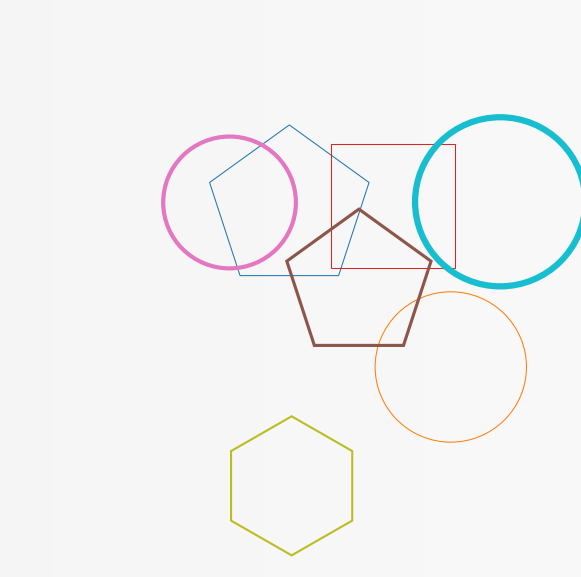[{"shape": "pentagon", "thickness": 0.5, "radius": 0.72, "center": [0.498, 0.639]}, {"shape": "circle", "thickness": 0.5, "radius": 0.65, "center": [0.776, 0.364]}, {"shape": "square", "thickness": 0.5, "radius": 0.53, "center": [0.676, 0.642]}, {"shape": "pentagon", "thickness": 1.5, "radius": 0.65, "center": [0.618, 0.507]}, {"shape": "circle", "thickness": 2, "radius": 0.57, "center": [0.395, 0.649]}, {"shape": "hexagon", "thickness": 1, "radius": 0.6, "center": [0.502, 0.158]}, {"shape": "circle", "thickness": 3, "radius": 0.73, "center": [0.861, 0.65]}]